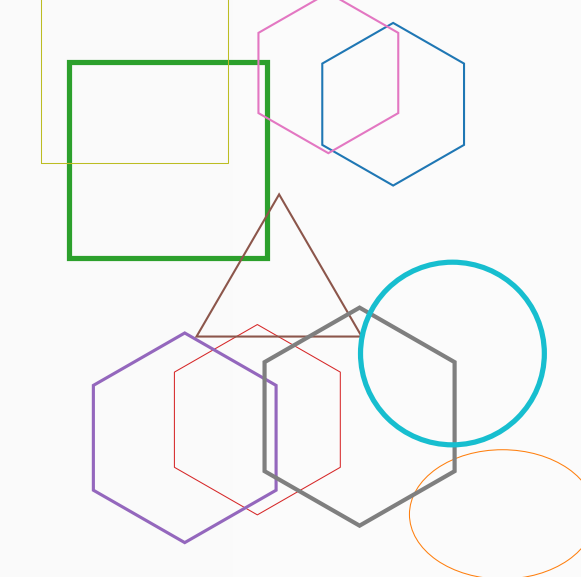[{"shape": "hexagon", "thickness": 1, "radius": 0.7, "center": [0.676, 0.819]}, {"shape": "oval", "thickness": 0.5, "radius": 0.8, "center": [0.864, 0.108]}, {"shape": "square", "thickness": 2.5, "radius": 0.85, "center": [0.29, 0.722]}, {"shape": "hexagon", "thickness": 0.5, "radius": 0.82, "center": [0.443, 0.272]}, {"shape": "hexagon", "thickness": 1.5, "radius": 0.91, "center": [0.318, 0.241]}, {"shape": "triangle", "thickness": 1, "radius": 0.82, "center": [0.48, 0.498]}, {"shape": "hexagon", "thickness": 1, "radius": 0.69, "center": [0.565, 0.873]}, {"shape": "hexagon", "thickness": 2, "radius": 0.94, "center": [0.619, 0.278]}, {"shape": "square", "thickness": 0.5, "radius": 0.81, "center": [0.231, 0.879]}, {"shape": "circle", "thickness": 2.5, "radius": 0.79, "center": [0.778, 0.387]}]